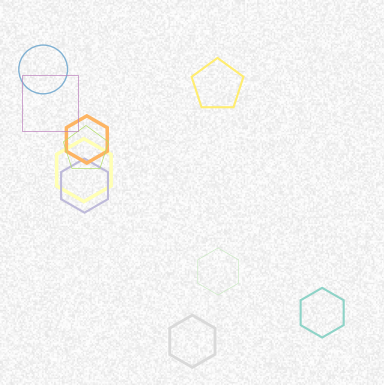[{"shape": "hexagon", "thickness": 1.5, "radius": 0.32, "center": [0.837, 0.188]}, {"shape": "hexagon", "thickness": 2.5, "radius": 0.41, "center": [0.218, 0.558]}, {"shape": "hexagon", "thickness": 1.5, "radius": 0.35, "center": [0.22, 0.518]}, {"shape": "circle", "thickness": 1, "radius": 0.32, "center": [0.112, 0.82]}, {"shape": "hexagon", "thickness": 2.5, "radius": 0.31, "center": [0.225, 0.638]}, {"shape": "pentagon", "thickness": 0.5, "radius": 0.31, "center": [0.223, 0.612]}, {"shape": "hexagon", "thickness": 2, "radius": 0.34, "center": [0.5, 0.114]}, {"shape": "square", "thickness": 0.5, "radius": 0.36, "center": [0.129, 0.731]}, {"shape": "hexagon", "thickness": 0.5, "radius": 0.31, "center": [0.566, 0.295]}, {"shape": "pentagon", "thickness": 1.5, "radius": 0.35, "center": [0.565, 0.779]}]